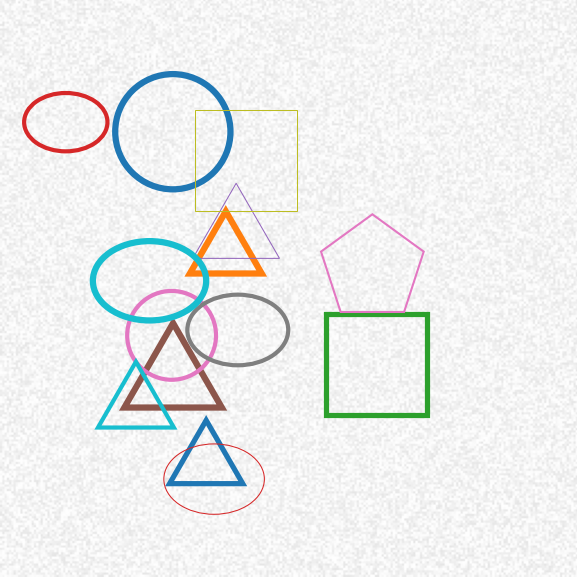[{"shape": "triangle", "thickness": 2.5, "radius": 0.37, "center": [0.357, 0.198]}, {"shape": "circle", "thickness": 3, "radius": 0.5, "center": [0.299, 0.771]}, {"shape": "triangle", "thickness": 3, "radius": 0.36, "center": [0.391, 0.561]}, {"shape": "square", "thickness": 2.5, "radius": 0.44, "center": [0.652, 0.368]}, {"shape": "oval", "thickness": 2, "radius": 0.36, "center": [0.114, 0.788]}, {"shape": "oval", "thickness": 0.5, "radius": 0.44, "center": [0.371, 0.17]}, {"shape": "triangle", "thickness": 0.5, "radius": 0.43, "center": [0.409, 0.595]}, {"shape": "triangle", "thickness": 3, "radius": 0.49, "center": [0.3, 0.342]}, {"shape": "pentagon", "thickness": 1, "radius": 0.47, "center": [0.645, 0.535]}, {"shape": "circle", "thickness": 2, "radius": 0.38, "center": [0.297, 0.418]}, {"shape": "oval", "thickness": 2, "radius": 0.44, "center": [0.412, 0.428]}, {"shape": "square", "thickness": 0.5, "radius": 0.44, "center": [0.426, 0.721]}, {"shape": "oval", "thickness": 3, "radius": 0.49, "center": [0.259, 0.513]}, {"shape": "triangle", "thickness": 2, "radius": 0.38, "center": [0.235, 0.297]}]